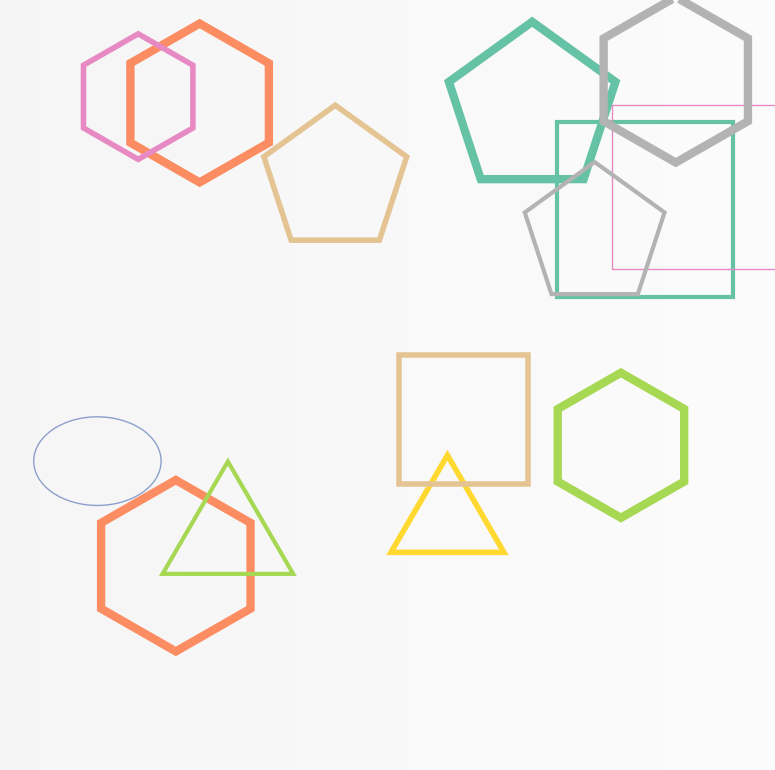[{"shape": "pentagon", "thickness": 3, "radius": 0.56, "center": [0.687, 0.859]}, {"shape": "square", "thickness": 1.5, "radius": 0.57, "center": [0.833, 0.728]}, {"shape": "hexagon", "thickness": 3, "radius": 0.56, "center": [0.227, 0.265]}, {"shape": "hexagon", "thickness": 3, "radius": 0.52, "center": [0.258, 0.866]}, {"shape": "oval", "thickness": 0.5, "radius": 0.41, "center": [0.126, 0.401]}, {"shape": "hexagon", "thickness": 2, "radius": 0.41, "center": [0.178, 0.875]}, {"shape": "square", "thickness": 0.5, "radius": 0.53, "center": [0.896, 0.757]}, {"shape": "triangle", "thickness": 1.5, "radius": 0.49, "center": [0.294, 0.303]}, {"shape": "hexagon", "thickness": 3, "radius": 0.47, "center": [0.801, 0.422]}, {"shape": "triangle", "thickness": 2, "radius": 0.42, "center": [0.577, 0.325]}, {"shape": "pentagon", "thickness": 2, "radius": 0.48, "center": [0.433, 0.766]}, {"shape": "square", "thickness": 2, "radius": 0.42, "center": [0.598, 0.455]}, {"shape": "hexagon", "thickness": 3, "radius": 0.54, "center": [0.872, 0.896]}, {"shape": "pentagon", "thickness": 1.5, "radius": 0.47, "center": [0.767, 0.695]}]